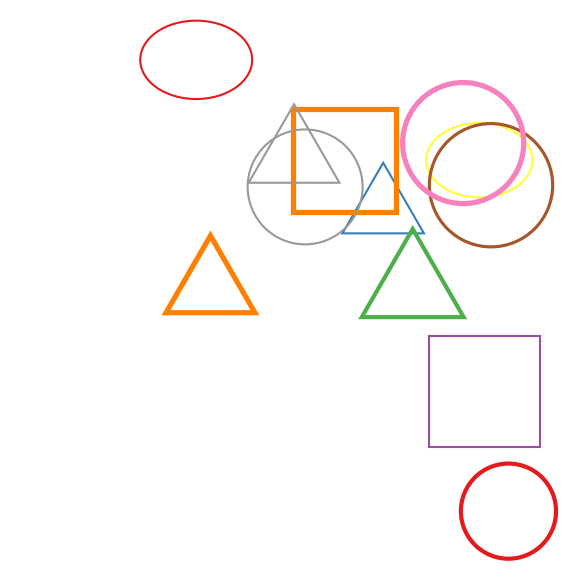[{"shape": "oval", "thickness": 1, "radius": 0.48, "center": [0.34, 0.896]}, {"shape": "circle", "thickness": 2, "radius": 0.41, "center": [0.88, 0.114]}, {"shape": "triangle", "thickness": 1, "radius": 0.41, "center": [0.664, 0.636]}, {"shape": "triangle", "thickness": 2, "radius": 0.51, "center": [0.715, 0.501]}, {"shape": "square", "thickness": 1, "radius": 0.48, "center": [0.839, 0.322]}, {"shape": "square", "thickness": 2.5, "radius": 0.45, "center": [0.596, 0.722]}, {"shape": "triangle", "thickness": 2.5, "radius": 0.44, "center": [0.364, 0.502]}, {"shape": "oval", "thickness": 1, "radius": 0.46, "center": [0.83, 0.722]}, {"shape": "circle", "thickness": 1.5, "radius": 0.53, "center": [0.85, 0.678]}, {"shape": "circle", "thickness": 2.5, "radius": 0.52, "center": [0.802, 0.751]}, {"shape": "circle", "thickness": 1, "radius": 0.5, "center": [0.528, 0.675]}, {"shape": "triangle", "thickness": 1, "radius": 0.45, "center": [0.509, 0.728]}]